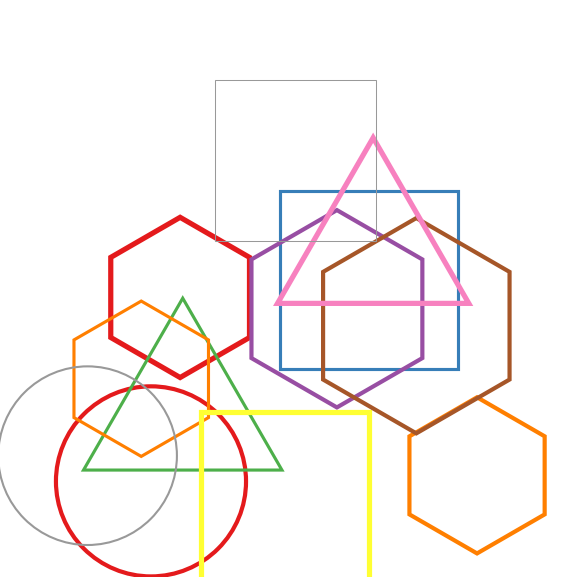[{"shape": "hexagon", "thickness": 2.5, "radius": 0.69, "center": [0.312, 0.484]}, {"shape": "circle", "thickness": 2, "radius": 0.82, "center": [0.261, 0.166]}, {"shape": "square", "thickness": 1.5, "radius": 0.77, "center": [0.639, 0.514]}, {"shape": "triangle", "thickness": 1.5, "radius": 0.99, "center": [0.316, 0.284]}, {"shape": "hexagon", "thickness": 2, "radius": 0.85, "center": [0.583, 0.464]}, {"shape": "hexagon", "thickness": 1.5, "radius": 0.67, "center": [0.245, 0.343]}, {"shape": "hexagon", "thickness": 2, "radius": 0.68, "center": [0.826, 0.176]}, {"shape": "square", "thickness": 2.5, "radius": 0.73, "center": [0.494, 0.139]}, {"shape": "hexagon", "thickness": 2, "radius": 0.93, "center": [0.721, 0.435]}, {"shape": "triangle", "thickness": 2.5, "radius": 0.96, "center": [0.646, 0.569]}, {"shape": "square", "thickness": 0.5, "radius": 0.7, "center": [0.512, 0.722]}, {"shape": "circle", "thickness": 1, "radius": 0.77, "center": [0.152, 0.21]}]